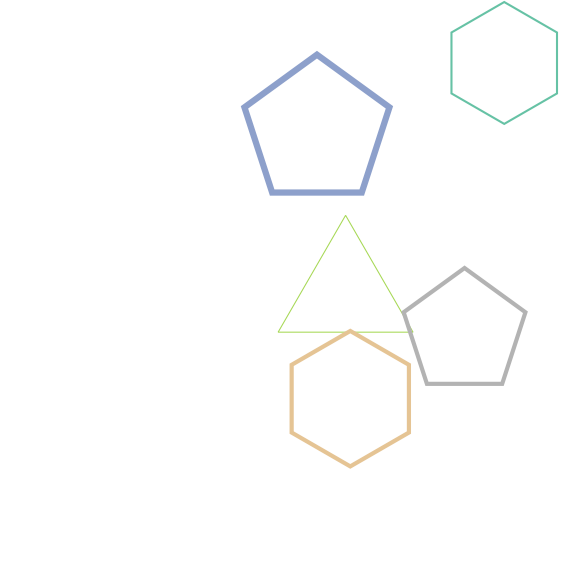[{"shape": "hexagon", "thickness": 1, "radius": 0.53, "center": [0.873, 0.89]}, {"shape": "pentagon", "thickness": 3, "radius": 0.66, "center": [0.549, 0.772]}, {"shape": "triangle", "thickness": 0.5, "radius": 0.67, "center": [0.598, 0.491]}, {"shape": "hexagon", "thickness": 2, "radius": 0.59, "center": [0.607, 0.309]}, {"shape": "pentagon", "thickness": 2, "radius": 0.55, "center": [0.804, 0.424]}]